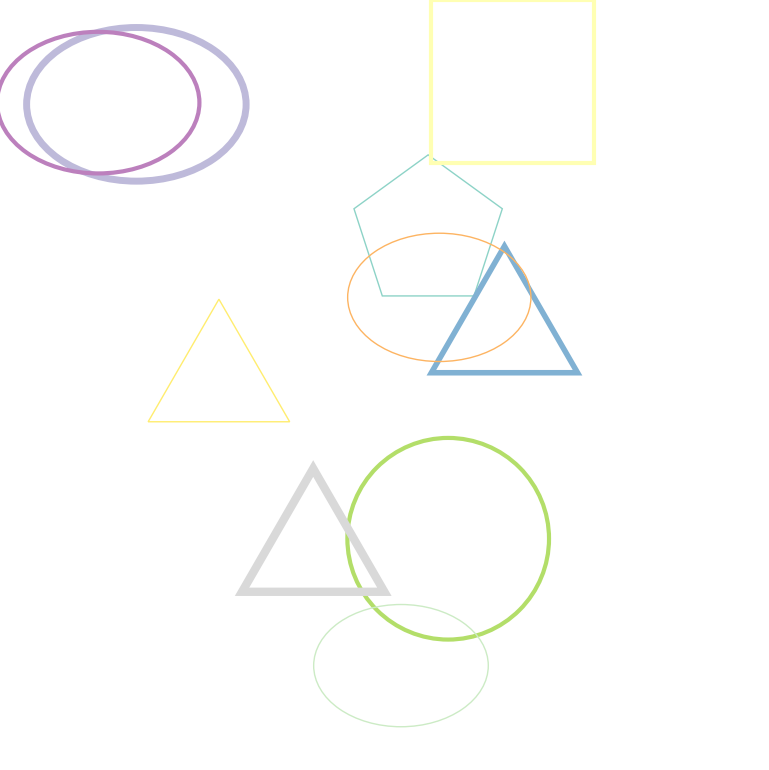[{"shape": "pentagon", "thickness": 0.5, "radius": 0.51, "center": [0.556, 0.698]}, {"shape": "square", "thickness": 1.5, "radius": 0.53, "center": [0.666, 0.894]}, {"shape": "oval", "thickness": 2.5, "radius": 0.71, "center": [0.177, 0.865]}, {"shape": "triangle", "thickness": 2, "radius": 0.55, "center": [0.655, 0.571]}, {"shape": "oval", "thickness": 0.5, "radius": 0.6, "center": [0.571, 0.614]}, {"shape": "circle", "thickness": 1.5, "radius": 0.65, "center": [0.582, 0.3]}, {"shape": "triangle", "thickness": 3, "radius": 0.53, "center": [0.407, 0.285]}, {"shape": "oval", "thickness": 1.5, "radius": 0.66, "center": [0.128, 0.867]}, {"shape": "oval", "thickness": 0.5, "radius": 0.57, "center": [0.521, 0.136]}, {"shape": "triangle", "thickness": 0.5, "radius": 0.53, "center": [0.284, 0.505]}]